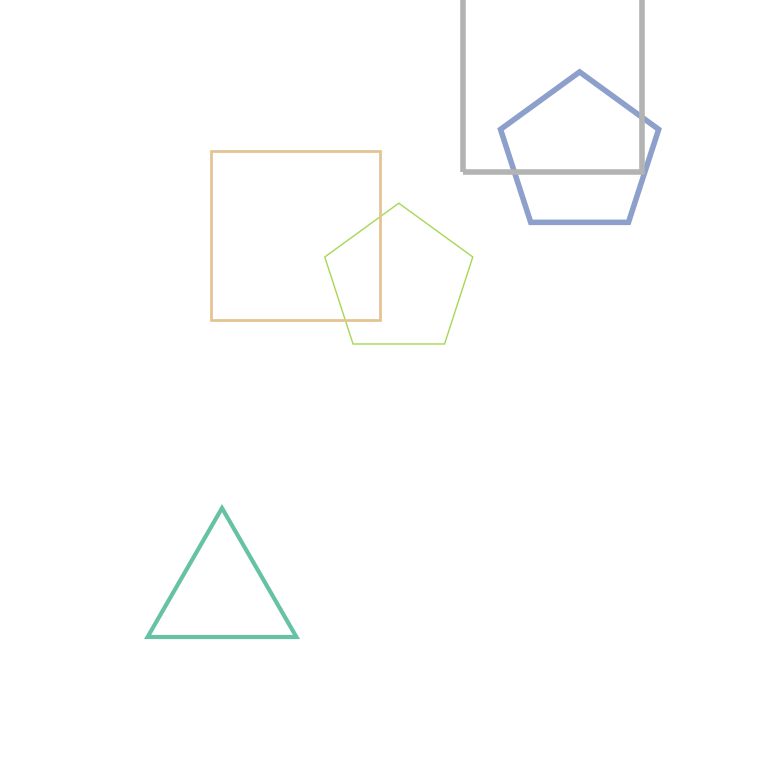[{"shape": "triangle", "thickness": 1.5, "radius": 0.56, "center": [0.288, 0.229]}, {"shape": "pentagon", "thickness": 2, "radius": 0.54, "center": [0.753, 0.799]}, {"shape": "pentagon", "thickness": 0.5, "radius": 0.51, "center": [0.518, 0.635]}, {"shape": "square", "thickness": 1, "radius": 0.55, "center": [0.383, 0.694]}, {"shape": "square", "thickness": 2, "radius": 0.58, "center": [0.718, 0.892]}]